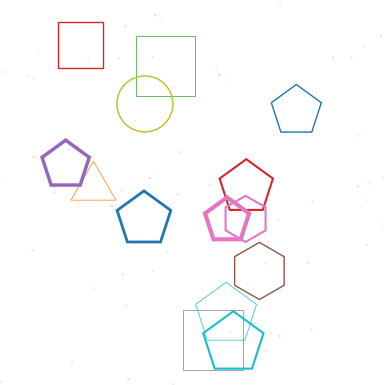[{"shape": "pentagon", "thickness": 2, "radius": 0.37, "center": [0.374, 0.431]}, {"shape": "pentagon", "thickness": 1, "radius": 0.34, "center": [0.77, 0.712]}, {"shape": "triangle", "thickness": 0.5, "radius": 0.34, "center": [0.243, 0.514]}, {"shape": "square", "thickness": 0.5, "radius": 0.39, "center": [0.43, 0.829]}, {"shape": "square", "thickness": 1, "radius": 0.3, "center": [0.209, 0.882]}, {"shape": "pentagon", "thickness": 1.5, "radius": 0.36, "center": [0.64, 0.514]}, {"shape": "pentagon", "thickness": 2.5, "radius": 0.32, "center": [0.171, 0.571]}, {"shape": "hexagon", "thickness": 1, "radius": 0.37, "center": [0.674, 0.296]}, {"shape": "hexagon", "thickness": 1.5, "radius": 0.3, "center": [0.638, 0.432]}, {"shape": "pentagon", "thickness": 3, "radius": 0.3, "center": [0.59, 0.427]}, {"shape": "square", "thickness": 0.5, "radius": 0.39, "center": [0.553, 0.116]}, {"shape": "circle", "thickness": 1, "radius": 0.36, "center": [0.376, 0.73]}, {"shape": "pentagon", "thickness": 1.5, "radius": 0.41, "center": [0.606, 0.109]}, {"shape": "pentagon", "thickness": 0.5, "radius": 0.42, "center": [0.587, 0.184]}]